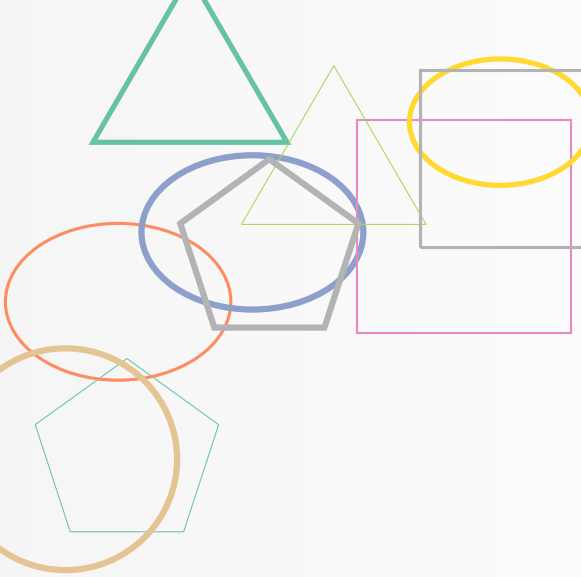[{"shape": "pentagon", "thickness": 0.5, "radius": 0.83, "center": [0.218, 0.212]}, {"shape": "triangle", "thickness": 2.5, "radius": 0.96, "center": [0.327, 0.849]}, {"shape": "oval", "thickness": 1.5, "radius": 0.97, "center": [0.203, 0.477]}, {"shape": "oval", "thickness": 3, "radius": 0.95, "center": [0.434, 0.597]}, {"shape": "square", "thickness": 1, "radius": 0.92, "center": [0.798, 0.607]}, {"shape": "triangle", "thickness": 0.5, "radius": 0.92, "center": [0.574, 0.702]}, {"shape": "oval", "thickness": 2.5, "radius": 0.78, "center": [0.861, 0.788]}, {"shape": "circle", "thickness": 3, "radius": 0.96, "center": [0.113, 0.204]}, {"shape": "pentagon", "thickness": 3, "radius": 0.81, "center": [0.463, 0.562]}, {"shape": "square", "thickness": 1.5, "radius": 0.77, "center": [0.875, 0.725]}]